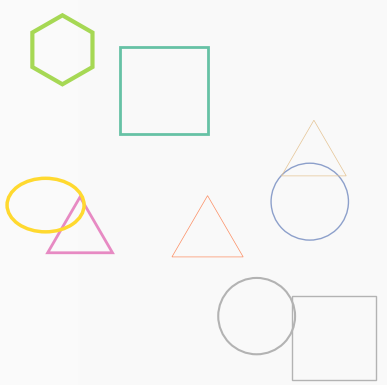[{"shape": "square", "thickness": 2, "radius": 0.57, "center": [0.424, 0.765]}, {"shape": "triangle", "thickness": 0.5, "radius": 0.53, "center": [0.536, 0.386]}, {"shape": "circle", "thickness": 1, "radius": 0.5, "center": [0.799, 0.476]}, {"shape": "triangle", "thickness": 2, "radius": 0.48, "center": [0.207, 0.392]}, {"shape": "hexagon", "thickness": 3, "radius": 0.45, "center": [0.161, 0.871]}, {"shape": "oval", "thickness": 2.5, "radius": 0.5, "center": [0.118, 0.467]}, {"shape": "triangle", "thickness": 0.5, "radius": 0.48, "center": [0.81, 0.591]}, {"shape": "square", "thickness": 1, "radius": 0.55, "center": [0.862, 0.123]}, {"shape": "circle", "thickness": 1.5, "radius": 0.5, "center": [0.662, 0.179]}]